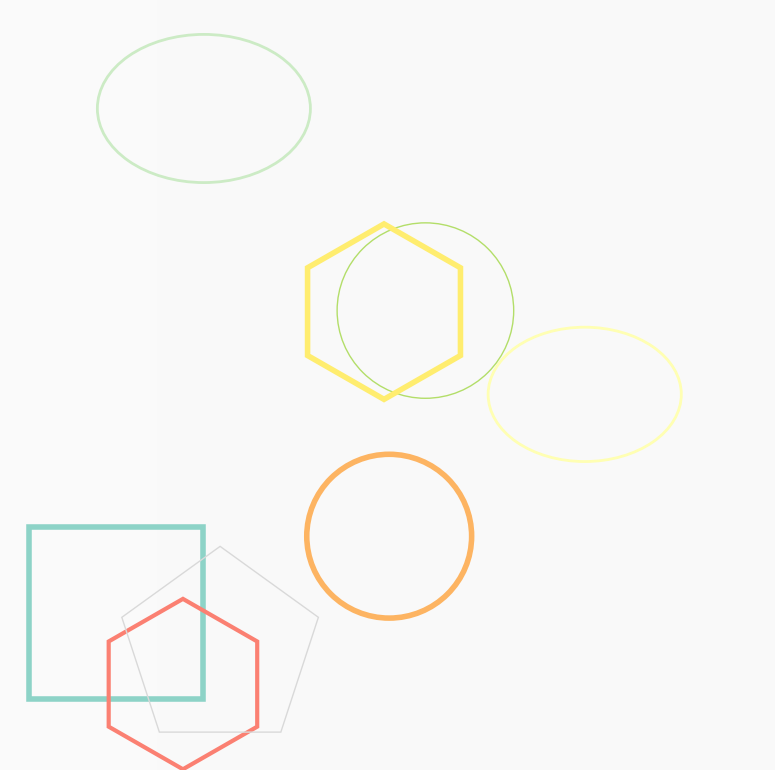[{"shape": "square", "thickness": 2, "radius": 0.56, "center": [0.15, 0.204]}, {"shape": "oval", "thickness": 1, "radius": 0.62, "center": [0.754, 0.488]}, {"shape": "hexagon", "thickness": 1.5, "radius": 0.55, "center": [0.236, 0.112]}, {"shape": "circle", "thickness": 2, "radius": 0.53, "center": [0.502, 0.304]}, {"shape": "circle", "thickness": 0.5, "radius": 0.57, "center": [0.549, 0.597]}, {"shape": "pentagon", "thickness": 0.5, "radius": 0.67, "center": [0.284, 0.157]}, {"shape": "oval", "thickness": 1, "radius": 0.69, "center": [0.263, 0.859]}, {"shape": "hexagon", "thickness": 2, "radius": 0.57, "center": [0.496, 0.595]}]